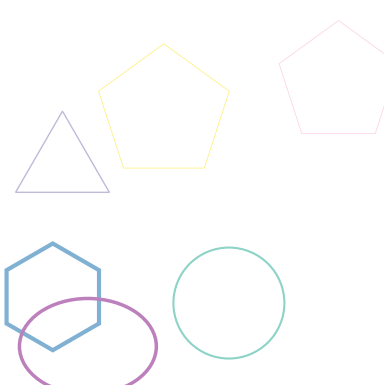[{"shape": "circle", "thickness": 1.5, "radius": 0.72, "center": [0.595, 0.213]}, {"shape": "triangle", "thickness": 1, "radius": 0.7, "center": [0.162, 0.571]}, {"shape": "hexagon", "thickness": 3, "radius": 0.69, "center": [0.137, 0.229]}, {"shape": "pentagon", "thickness": 0.5, "radius": 0.81, "center": [0.879, 0.784]}, {"shape": "oval", "thickness": 2.5, "radius": 0.89, "center": [0.228, 0.1]}, {"shape": "pentagon", "thickness": 0.5, "radius": 0.89, "center": [0.426, 0.708]}]